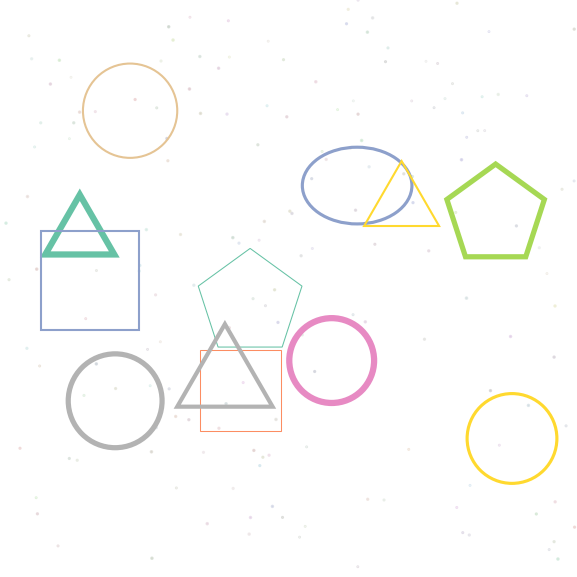[{"shape": "pentagon", "thickness": 0.5, "radius": 0.47, "center": [0.433, 0.475]}, {"shape": "triangle", "thickness": 3, "radius": 0.34, "center": [0.138, 0.593]}, {"shape": "square", "thickness": 0.5, "radius": 0.35, "center": [0.417, 0.323]}, {"shape": "oval", "thickness": 1.5, "radius": 0.47, "center": [0.618, 0.678]}, {"shape": "square", "thickness": 1, "radius": 0.42, "center": [0.156, 0.513]}, {"shape": "circle", "thickness": 3, "radius": 0.37, "center": [0.574, 0.375]}, {"shape": "pentagon", "thickness": 2.5, "radius": 0.44, "center": [0.858, 0.626]}, {"shape": "triangle", "thickness": 1, "radius": 0.37, "center": [0.695, 0.645]}, {"shape": "circle", "thickness": 1.5, "radius": 0.39, "center": [0.887, 0.24]}, {"shape": "circle", "thickness": 1, "radius": 0.41, "center": [0.225, 0.807]}, {"shape": "circle", "thickness": 2.5, "radius": 0.41, "center": [0.199, 0.305]}, {"shape": "triangle", "thickness": 2, "radius": 0.48, "center": [0.389, 0.343]}]